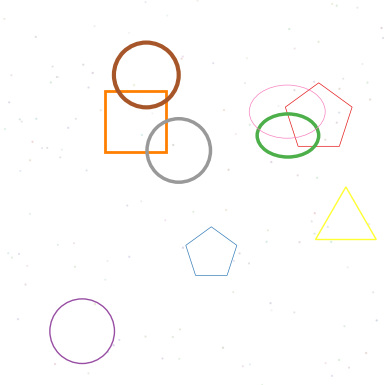[{"shape": "pentagon", "thickness": 0.5, "radius": 0.46, "center": [0.828, 0.694]}, {"shape": "pentagon", "thickness": 0.5, "radius": 0.35, "center": [0.549, 0.341]}, {"shape": "oval", "thickness": 2.5, "radius": 0.4, "center": [0.748, 0.648]}, {"shape": "circle", "thickness": 1, "radius": 0.42, "center": [0.213, 0.14]}, {"shape": "square", "thickness": 2, "radius": 0.39, "center": [0.352, 0.684]}, {"shape": "triangle", "thickness": 1, "radius": 0.46, "center": [0.898, 0.423]}, {"shape": "circle", "thickness": 3, "radius": 0.42, "center": [0.38, 0.805]}, {"shape": "oval", "thickness": 0.5, "radius": 0.49, "center": [0.746, 0.71]}, {"shape": "circle", "thickness": 2.5, "radius": 0.41, "center": [0.464, 0.609]}]